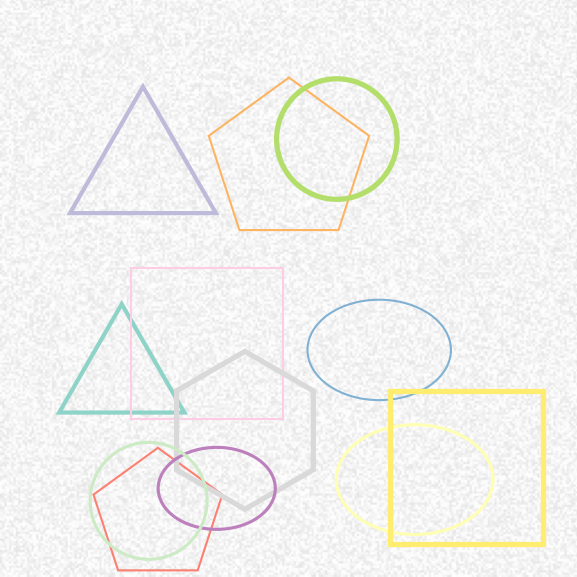[{"shape": "triangle", "thickness": 2, "radius": 0.63, "center": [0.211, 0.347]}, {"shape": "oval", "thickness": 1.5, "radius": 0.68, "center": [0.718, 0.169]}, {"shape": "triangle", "thickness": 2, "radius": 0.73, "center": [0.248, 0.703]}, {"shape": "pentagon", "thickness": 1, "radius": 0.59, "center": [0.273, 0.106]}, {"shape": "oval", "thickness": 1, "radius": 0.62, "center": [0.657, 0.393]}, {"shape": "pentagon", "thickness": 1, "radius": 0.73, "center": [0.5, 0.719]}, {"shape": "circle", "thickness": 2.5, "radius": 0.52, "center": [0.583, 0.758]}, {"shape": "square", "thickness": 1, "radius": 0.66, "center": [0.359, 0.405]}, {"shape": "hexagon", "thickness": 2.5, "radius": 0.68, "center": [0.424, 0.254]}, {"shape": "oval", "thickness": 1.5, "radius": 0.51, "center": [0.375, 0.153]}, {"shape": "circle", "thickness": 1.5, "radius": 0.51, "center": [0.257, 0.132]}, {"shape": "square", "thickness": 2.5, "radius": 0.66, "center": [0.808, 0.19]}]